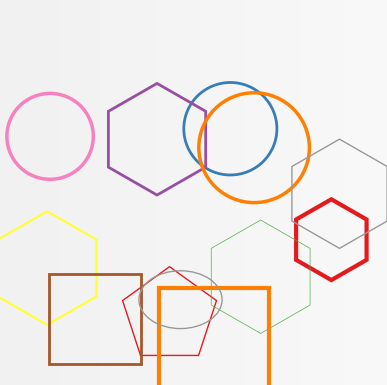[{"shape": "hexagon", "thickness": 3, "radius": 0.52, "center": [0.855, 0.377]}, {"shape": "pentagon", "thickness": 1, "radius": 0.64, "center": [0.438, 0.18]}, {"shape": "circle", "thickness": 2, "radius": 0.6, "center": [0.594, 0.666]}, {"shape": "hexagon", "thickness": 0.5, "radius": 0.74, "center": [0.673, 0.281]}, {"shape": "hexagon", "thickness": 2, "radius": 0.72, "center": [0.405, 0.638]}, {"shape": "circle", "thickness": 2.5, "radius": 0.71, "center": [0.656, 0.616]}, {"shape": "square", "thickness": 3, "radius": 0.71, "center": [0.553, 0.109]}, {"shape": "hexagon", "thickness": 1.5, "radius": 0.74, "center": [0.122, 0.304]}, {"shape": "square", "thickness": 2, "radius": 0.59, "center": [0.245, 0.171]}, {"shape": "circle", "thickness": 2.5, "radius": 0.56, "center": [0.129, 0.646]}, {"shape": "hexagon", "thickness": 1, "radius": 0.71, "center": [0.876, 0.497]}, {"shape": "oval", "thickness": 1, "radius": 0.54, "center": [0.466, 0.222]}]